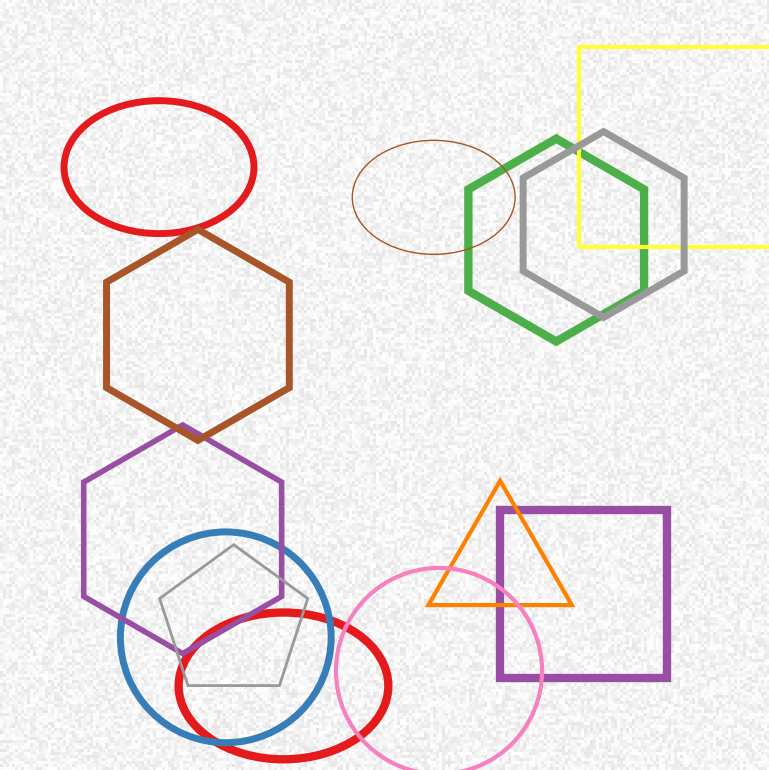[{"shape": "oval", "thickness": 3, "radius": 0.68, "center": [0.368, 0.109]}, {"shape": "oval", "thickness": 2.5, "radius": 0.62, "center": [0.206, 0.783]}, {"shape": "circle", "thickness": 2.5, "radius": 0.68, "center": [0.293, 0.172]}, {"shape": "hexagon", "thickness": 3, "radius": 0.66, "center": [0.722, 0.688]}, {"shape": "hexagon", "thickness": 2, "radius": 0.74, "center": [0.237, 0.3]}, {"shape": "square", "thickness": 3, "radius": 0.54, "center": [0.758, 0.228]}, {"shape": "triangle", "thickness": 1.5, "radius": 0.54, "center": [0.65, 0.268]}, {"shape": "square", "thickness": 1.5, "radius": 0.65, "center": [0.882, 0.809]}, {"shape": "hexagon", "thickness": 2.5, "radius": 0.69, "center": [0.257, 0.565]}, {"shape": "oval", "thickness": 0.5, "radius": 0.53, "center": [0.563, 0.744]}, {"shape": "circle", "thickness": 1.5, "radius": 0.67, "center": [0.57, 0.129]}, {"shape": "hexagon", "thickness": 2.5, "radius": 0.6, "center": [0.784, 0.708]}, {"shape": "pentagon", "thickness": 1, "radius": 0.51, "center": [0.303, 0.191]}]